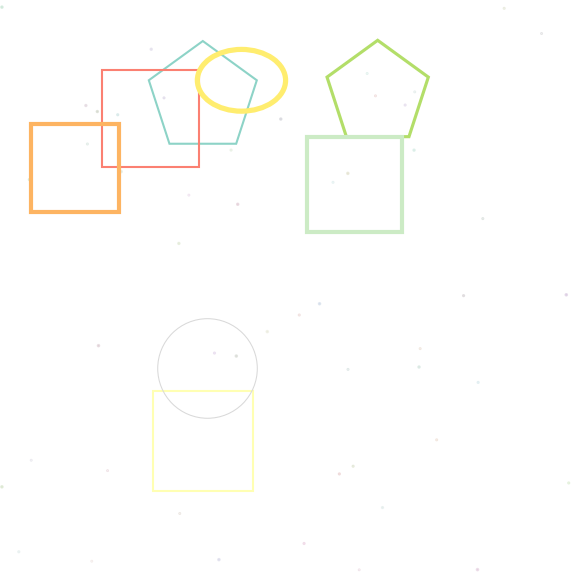[{"shape": "pentagon", "thickness": 1, "radius": 0.49, "center": [0.351, 0.83]}, {"shape": "square", "thickness": 1, "radius": 0.43, "center": [0.351, 0.236]}, {"shape": "square", "thickness": 1, "radius": 0.42, "center": [0.261, 0.794]}, {"shape": "square", "thickness": 2, "radius": 0.38, "center": [0.13, 0.708]}, {"shape": "pentagon", "thickness": 1.5, "radius": 0.46, "center": [0.654, 0.837]}, {"shape": "circle", "thickness": 0.5, "radius": 0.43, "center": [0.359, 0.361]}, {"shape": "square", "thickness": 2, "radius": 0.41, "center": [0.615, 0.68]}, {"shape": "oval", "thickness": 2.5, "radius": 0.38, "center": [0.418, 0.86]}]